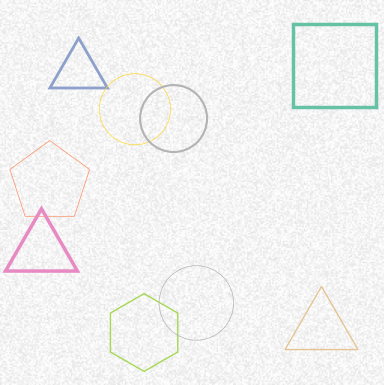[{"shape": "square", "thickness": 2.5, "radius": 0.54, "center": [0.869, 0.829]}, {"shape": "pentagon", "thickness": 0.5, "radius": 0.54, "center": [0.129, 0.526]}, {"shape": "triangle", "thickness": 2, "radius": 0.43, "center": [0.204, 0.815]}, {"shape": "triangle", "thickness": 2.5, "radius": 0.54, "center": [0.108, 0.35]}, {"shape": "hexagon", "thickness": 1, "radius": 0.51, "center": [0.374, 0.136]}, {"shape": "circle", "thickness": 0.5, "radius": 0.46, "center": [0.35, 0.716]}, {"shape": "triangle", "thickness": 1, "radius": 0.55, "center": [0.835, 0.147]}, {"shape": "circle", "thickness": 1.5, "radius": 0.43, "center": [0.451, 0.692]}, {"shape": "circle", "thickness": 0.5, "radius": 0.48, "center": [0.51, 0.213]}]